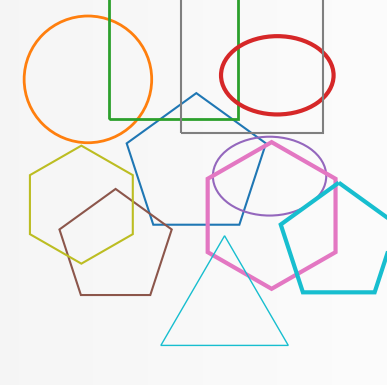[{"shape": "pentagon", "thickness": 1.5, "radius": 0.94, "center": [0.507, 0.569]}, {"shape": "circle", "thickness": 2, "radius": 0.82, "center": [0.227, 0.794]}, {"shape": "square", "thickness": 2, "radius": 0.83, "center": [0.448, 0.857]}, {"shape": "oval", "thickness": 3, "radius": 0.73, "center": [0.716, 0.804]}, {"shape": "oval", "thickness": 1.5, "radius": 0.73, "center": [0.696, 0.543]}, {"shape": "pentagon", "thickness": 1.5, "radius": 0.76, "center": [0.298, 0.357]}, {"shape": "hexagon", "thickness": 3, "radius": 0.95, "center": [0.701, 0.44]}, {"shape": "square", "thickness": 1.5, "radius": 0.92, "center": [0.65, 0.838]}, {"shape": "hexagon", "thickness": 1.5, "radius": 0.77, "center": [0.21, 0.468]}, {"shape": "triangle", "thickness": 1, "radius": 0.95, "center": [0.58, 0.198]}, {"shape": "pentagon", "thickness": 3, "radius": 0.79, "center": [0.874, 0.368]}]